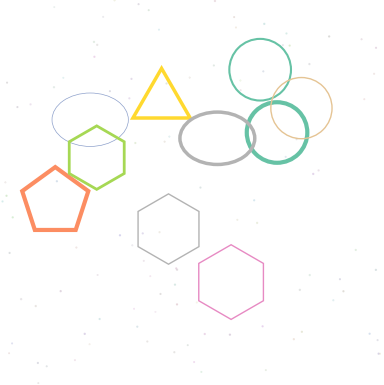[{"shape": "circle", "thickness": 1.5, "radius": 0.4, "center": [0.676, 0.819]}, {"shape": "circle", "thickness": 3, "radius": 0.39, "center": [0.72, 0.656]}, {"shape": "pentagon", "thickness": 3, "radius": 0.45, "center": [0.144, 0.476]}, {"shape": "oval", "thickness": 0.5, "radius": 0.5, "center": [0.234, 0.689]}, {"shape": "hexagon", "thickness": 1, "radius": 0.48, "center": [0.6, 0.267]}, {"shape": "hexagon", "thickness": 2, "radius": 0.41, "center": [0.251, 0.591]}, {"shape": "triangle", "thickness": 2.5, "radius": 0.43, "center": [0.42, 0.736]}, {"shape": "circle", "thickness": 1, "radius": 0.4, "center": [0.783, 0.719]}, {"shape": "oval", "thickness": 2.5, "radius": 0.49, "center": [0.565, 0.641]}, {"shape": "hexagon", "thickness": 1, "radius": 0.46, "center": [0.438, 0.405]}]